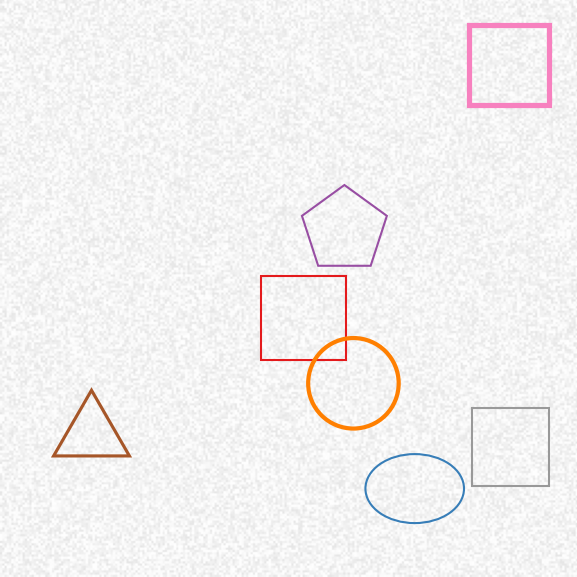[{"shape": "square", "thickness": 1, "radius": 0.37, "center": [0.525, 0.448]}, {"shape": "oval", "thickness": 1, "radius": 0.43, "center": [0.718, 0.153]}, {"shape": "pentagon", "thickness": 1, "radius": 0.39, "center": [0.596, 0.601]}, {"shape": "circle", "thickness": 2, "radius": 0.39, "center": [0.612, 0.335]}, {"shape": "triangle", "thickness": 1.5, "radius": 0.38, "center": [0.158, 0.248]}, {"shape": "square", "thickness": 2.5, "radius": 0.35, "center": [0.882, 0.887]}, {"shape": "square", "thickness": 1, "radius": 0.33, "center": [0.883, 0.225]}]